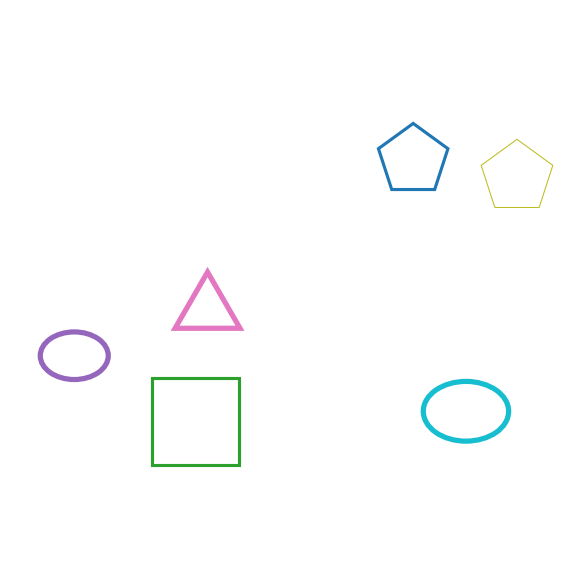[{"shape": "pentagon", "thickness": 1.5, "radius": 0.32, "center": [0.715, 0.722]}, {"shape": "square", "thickness": 1.5, "radius": 0.38, "center": [0.338, 0.27]}, {"shape": "oval", "thickness": 2.5, "radius": 0.29, "center": [0.129, 0.383]}, {"shape": "triangle", "thickness": 2.5, "radius": 0.32, "center": [0.359, 0.463]}, {"shape": "pentagon", "thickness": 0.5, "radius": 0.33, "center": [0.895, 0.693]}, {"shape": "oval", "thickness": 2.5, "radius": 0.37, "center": [0.807, 0.287]}]